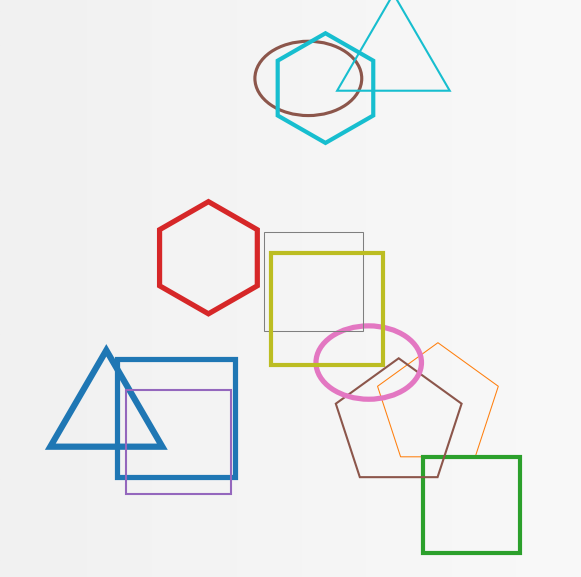[{"shape": "square", "thickness": 2.5, "radius": 0.51, "center": [0.303, 0.275]}, {"shape": "triangle", "thickness": 3, "radius": 0.56, "center": [0.183, 0.281]}, {"shape": "pentagon", "thickness": 0.5, "radius": 0.55, "center": [0.753, 0.296]}, {"shape": "square", "thickness": 2, "radius": 0.42, "center": [0.811, 0.125]}, {"shape": "hexagon", "thickness": 2.5, "radius": 0.49, "center": [0.359, 0.553]}, {"shape": "square", "thickness": 1, "radius": 0.45, "center": [0.307, 0.233]}, {"shape": "pentagon", "thickness": 1, "radius": 0.57, "center": [0.686, 0.265]}, {"shape": "oval", "thickness": 1.5, "radius": 0.46, "center": [0.53, 0.863]}, {"shape": "oval", "thickness": 2.5, "radius": 0.45, "center": [0.634, 0.371]}, {"shape": "square", "thickness": 0.5, "radius": 0.43, "center": [0.539, 0.511]}, {"shape": "square", "thickness": 2, "radius": 0.48, "center": [0.563, 0.464]}, {"shape": "hexagon", "thickness": 2, "radius": 0.47, "center": [0.56, 0.847]}, {"shape": "triangle", "thickness": 1, "radius": 0.56, "center": [0.677, 0.898]}]